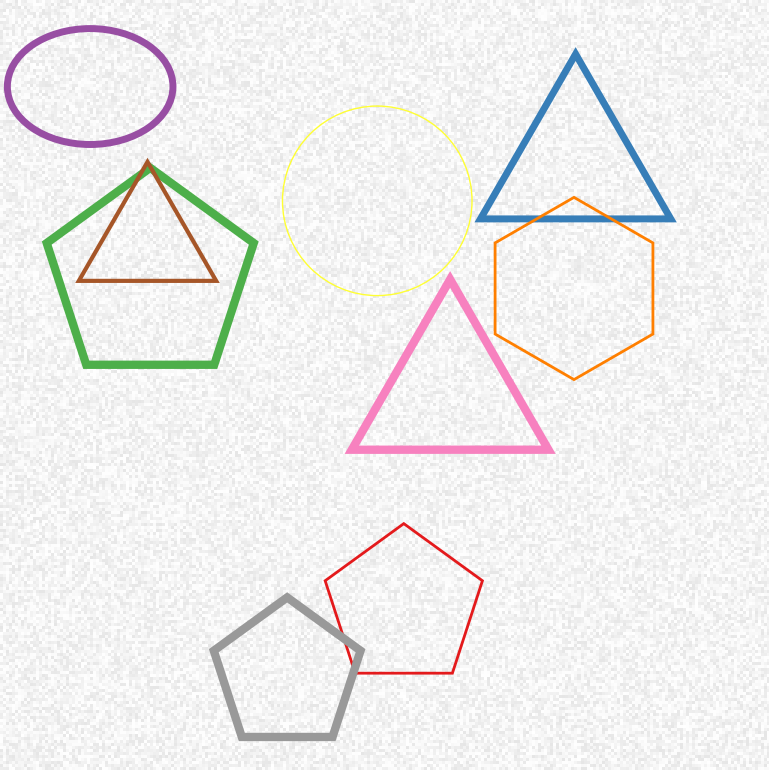[{"shape": "pentagon", "thickness": 1, "radius": 0.54, "center": [0.524, 0.213]}, {"shape": "triangle", "thickness": 2.5, "radius": 0.71, "center": [0.748, 0.787]}, {"shape": "pentagon", "thickness": 3, "radius": 0.71, "center": [0.195, 0.641]}, {"shape": "oval", "thickness": 2.5, "radius": 0.54, "center": [0.117, 0.888]}, {"shape": "hexagon", "thickness": 1, "radius": 0.59, "center": [0.745, 0.625]}, {"shape": "circle", "thickness": 0.5, "radius": 0.62, "center": [0.49, 0.739]}, {"shape": "triangle", "thickness": 1.5, "radius": 0.51, "center": [0.192, 0.687]}, {"shape": "triangle", "thickness": 3, "radius": 0.74, "center": [0.585, 0.49]}, {"shape": "pentagon", "thickness": 3, "radius": 0.5, "center": [0.373, 0.124]}]